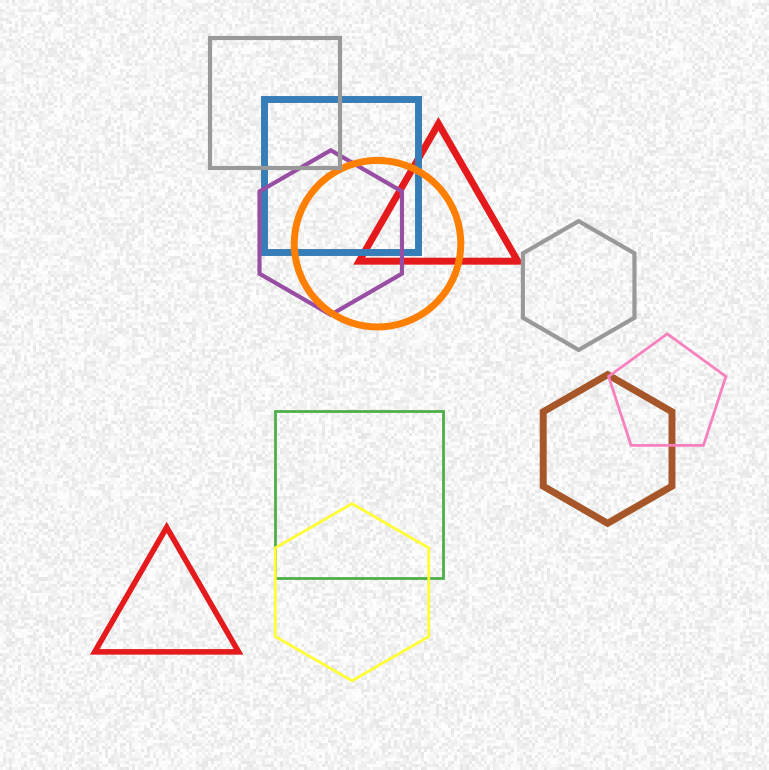[{"shape": "triangle", "thickness": 2.5, "radius": 0.59, "center": [0.569, 0.72]}, {"shape": "triangle", "thickness": 2, "radius": 0.54, "center": [0.216, 0.207]}, {"shape": "square", "thickness": 2.5, "radius": 0.5, "center": [0.443, 0.772]}, {"shape": "square", "thickness": 1, "radius": 0.54, "center": [0.466, 0.358]}, {"shape": "hexagon", "thickness": 1.5, "radius": 0.53, "center": [0.43, 0.698]}, {"shape": "circle", "thickness": 2.5, "radius": 0.54, "center": [0.49, 0.684]}, {"shape": "hexagon", "thickness": 1, "radius": 0.58, "center": [0.457, 0.231]}, {"shape": "hexagon", "thickness": 2.5, "radius": 0.48, "center": [0.789, 0.417]}, {"shape": "pentagon", "thickness": 1, "radius": 0.4, "center": [0.867, 0.486]}, {"shape": "hexagon", "thickness": 1.5, "radius": 0.42, "center": [0.752, 0.629]}, {"shape": "square", "thickness": 1.5, "radius": 0.42, "center": [0.357, 0.866]}]